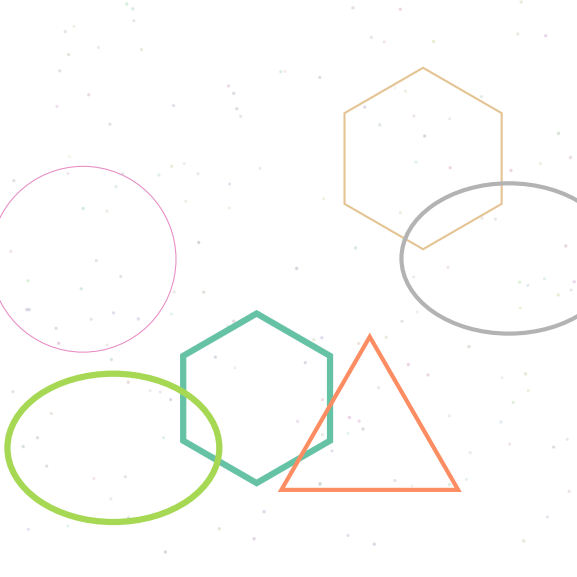[{"shape": "hexagon", "thickness": 3, "radius": 0.73, "center": [0.444, 0.309]}, {"shape": "triangle", "thickness": 2, "radius": 0.88, "center": [0.64, 0.239]}, {"shape": "circle", "thickness": 0.5, "radius": 0.8, "center": [0.144, 0.55]}, {"shape": "oval", "thickness": 3, "radius": 0.92, "center": [0.196, 0.224]}, {"shape": "hexagon", "thickness": 1, "radius": 0.79, "center": [0.733, 0.725]}, {"shape": "oval", "thickness": 2, "radius": 0.93, "center": [0.881, 0.552]}]